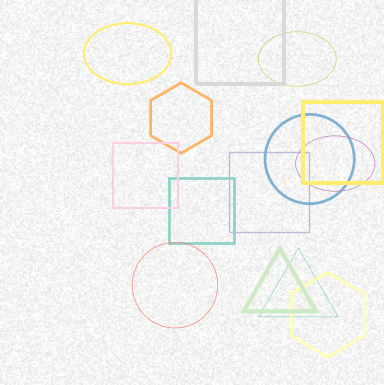[{"shape": "square", "thickness": 2, "radius": 0.42, "center": [0.524, 0.454]}, {"shape": "triangle", "thickness": 0.5, "radius": 0.6, "center": [0.775, 0.237]}, {"shape": "hexagon", "thickness": 2, "radius": 0.55, "center": [0.851, 0.183]}, {"shape": "square", "thickness": 1, "radius": 0.52, "center": [0.698, 0.501]}, {"shape": "circle", "thickness": 0.5, "radius": 0.56, "center": [0.454, 0.259]}, {"shape": "circle", "thickness": 2, "radius": 0.58, "center": [0.804, 0.587]}, {"shape": "hexagon", "thickness": 2, "radius": 0.46, "center": [0.47, 0.693]}, {"shape": "oval", "thickness": 0.5, "radius": 0.51, "center": [0.772, 0.847]}, {"shape": "square", "thickness": 1.5, "radius": 0.42, "center": [0.377, 0.543]}, {"shape": "square", "thickness": 3, "radius": 0.57, "center": [0.624, 0.894]}, {"shape": "oval", "thickness": 0.5, "radius": 0.51, "center": [0.871, 0.575]}, {"shape": "triangle", "thickness": 3, "radius": 0.54, "center": [0.727, 0.246]}, {"shape": "square", "thickness": 3, "radius": 0.52, "center": [0.891, 0.63]}, {"shape": "oval", "thickness": 1.5, "radius": 0.57, "center": [0.332, 0.861]}]